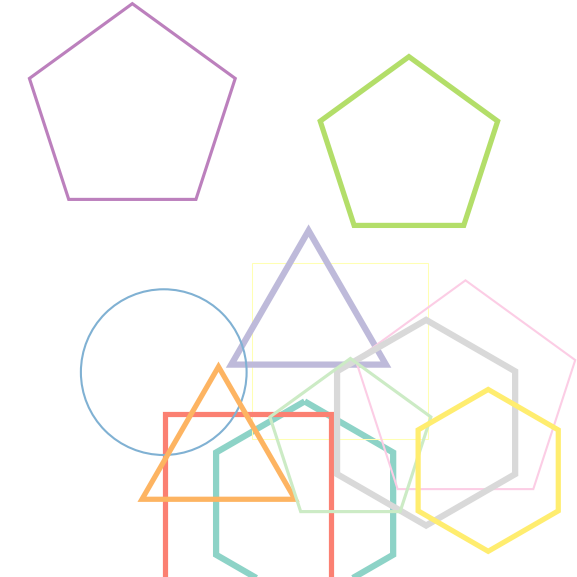[{"shape": "hexagon", "thickness": 3, "radius": 0.89, "center": [0.528, 0.127]}, {"shape": "square", "thickness": 0.5, "radius": 0.76, "center": [0.588, 0.391]}, {"shape": "triangle", "thickness": 3, "radius": 0.77, "center": [0.534, 0.445]}, {"shape": "square", "thickness": 2.5, "radius": 0.72, "center": [0.43, 0.139]}, {"shape": "circle", "thickness": 1, "radius": 0.72, "center": [0.284, 0.355]}, {"shape": "triangle", "thickness": 2.5, "radius": 0.77, "center": [0.378, 0.211]}, {"shape": "pentagon", "thickness": 2.5, "radius": 0.81, "center": [0.708, 0.739]}, {"shape": "pentagon", "thickness": 1, "radius": 1.0, "center": [0.806, 0.314]}, {"shape": "hexagon", "thickness": 3, "radius": 0.89, "center": [0.738, 0.267]}, {"shape": "pentagon", "thickness": 1.5, "radius": 0.94, "center": [0.229, 0.805]}, {"shape": "pentagon", "thickness": 1.5, "radius": 0.73, "center": [0.607, 0.232]}, {"shape": "hexagon", "thickness": 2.5, "radius": 0.7, "center": [0.845, 0.185]}]